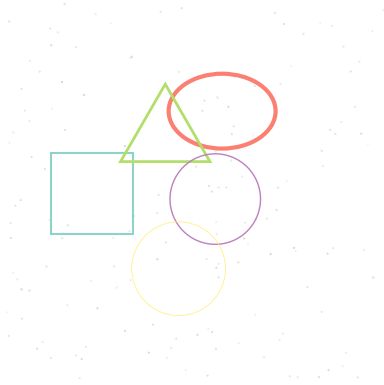[{"shape": "square", "thickness": 1.5, "radius": 0.53, "center": [0.239, 0.497]}, {"shape": "oval", "thickness": 3, "radius": 0.69, "center": [0.577, 0.711]}, {"shape": "triangle", "thickness": 2, "radius": 0.67, "center": [0.429, 0.647]}, {"shape": "circle", "thickness": 1, "radius": 0.59, "center": [0.559, 0.483]}, {"shape": "circle", "thickness": 0.5, "radius": 0.61, "center": [0.464, 0.302]}]